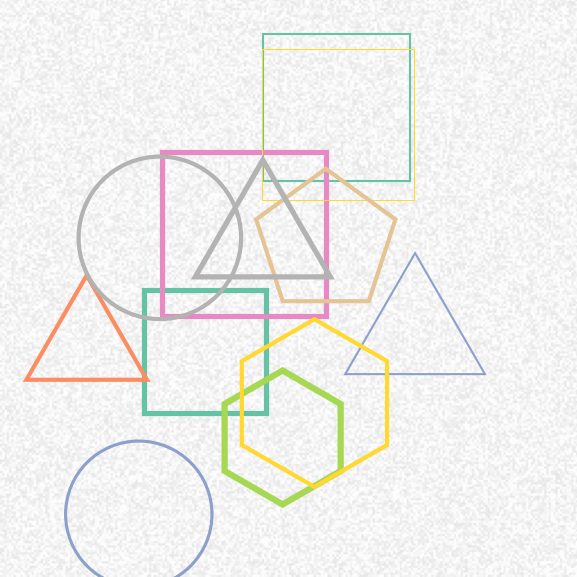[{"shape": "square", "thickness": 2.5, "radius": 0.53, "center": [0.355, 0.39]}, {"shape": "square", "thickness": 1, "radius": 0.64, "center": [0.583, 0.813]}, {"shape": "triangle", "thickness": 2, "radius": 0.6, "center": [0.15, 0.402]}, {"shape": "triangle", "thickness": 1, "radius": 0.7, "center": [0.719, 0.421]}, {"shape": "circle", "thickness": 1.5, "radius": 0.63, "center": [0.24, 0.109]}, {"shape": "square", "thickness": 2.5, "radius": 0.71, "center": [0.422, 0.594]}, {"shape": "hexagon", "thickness": 3, "radius": 0.58, "center": [0.489, 0.242]}, {"shape": "hexagon", "thickness": 2, "radius": 0.73, "center": [0.544, 0.301]}, {"shape": "square", "thickness": 0.5, "radius": 0.65, "center": [0.585, 0.783]}, {"shape": "pentagon", "thickness": 2, "radius": 0.63, "center": [0.564, 0.58]}, {"shape": "triangle", "thickness": 2.5, "radius": 0.67, "center": [0.455, 0.587]}, {"shape": "circle", "thickness": 2, "radius": 0.7, "center": [0.277, 0.587]}]